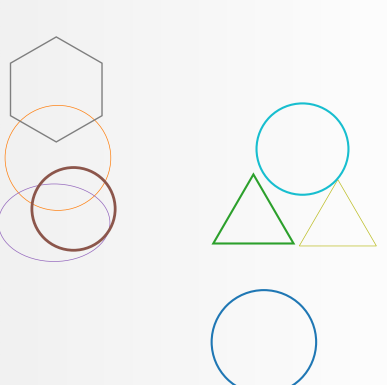[{"shape": "circle", "thickness": 1.5, "radius": 0.67, "center": [0.681, 0.112]}, {"shape": "circle", "thickness": 0.5, "radius": 0.68, "center": [0.149, 0.59]}, {"shape": "triangle", "thickness": 1.5, "radius": 0.6, "center": [0.654, 0.427]}, {"shape": "oval", "thickness": 0.5, "radius": 0.72, "center": [0.14, 0.421]}, {"shape": "circle", "thickness": 2, "radius": 0.54, "center": [0.19, 0.457]}, {"shape": "hexagon", "thickness": 1, "radius": 0.68, "center": [0.145, 0.768]}, {"shape": "triangle", "thickness": 0.5, "radius": 0.57, "center": [0.872, 0.419]}, {"shape": "circle", "thickness": 1.5, "radius": 0.59, "center": [0.781, 0.613]}]